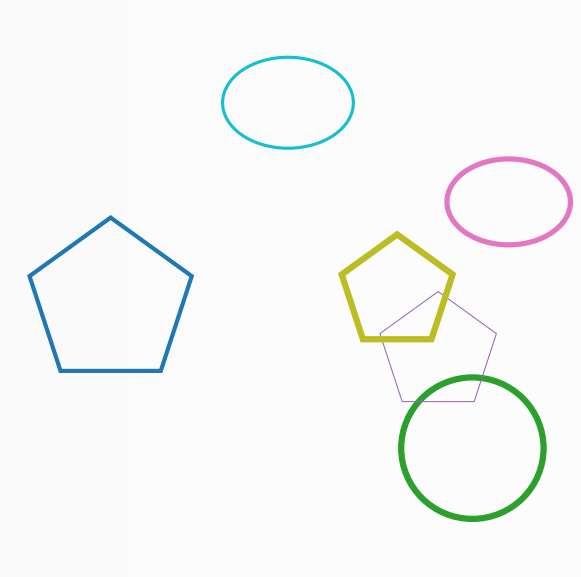[{"shape": "pentagon", "thickness": 2, "radius": 0.73, "center": [0.19, 0.476]}, {"shape": "circle", "thickness": 3, "radius": 0.61, "center": [0.813, 0.223]}, {"shape": "pentagon", "thickness": 0.5, "radius": 0.53, "center": [0.754, 0.389]}, {"shape": "oval", "thickness": 2.5, "radius": 0.53, "center": [0.875, 0.65]}, {"shape": "pentagon", "thickness": 3, "radius": 0.5, "center": [0.683, 0.493]}, {"shape": "oval", "thickness": 1.5, "radius": 0.56, "center": [0.495, 0.821]}]